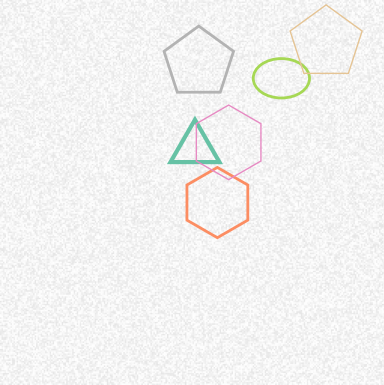[{"shape": "triangle", "thickness": 3, "radius": 0.37, "center": [0.506, 0.616]}, {"shape": "hexagon", "thickness": 2, "radius": 0.46, "center": [0.565, 0.474]}, {"shape": "hexagon", "thickness": 1, "radius": 0.48, "center": [0.594, 0.63]}, {"shape": "oval", "thickness": 2, "radius": 0.37, "center": [0.731, 0.797]}, {"shape": "pentagon", "thickness": 1, "radius": 0.49, "center": [0.847, 0.889]}, {"shape": "pentagon", "thickness": 2, "radius": 0.47, "center": [0.516, 0.837]}]